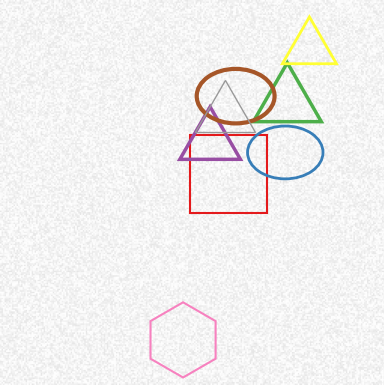[{"shape": "square", "thickness": 1.5, "radius": 0.5, "center": [0.593, 0.548]}, {"shape": "oval", "thickness": 2, "radius": 0.49, "center": [0.741, 0.604]}, {"shape": "triangle", "thickness": 2.5, "radius": 0.51, "center": [0.746, 0.735]}, {"shape": "triangle", "thickness": 2.5, "radius": 0.45, "center": [0.546, 0.632]}, {"shape": "triangle", "thickness": 2, "radius": 0.41, "center": [0.804, 0.875]}, {"shape": "oval", "thickness": 3, "radius": 0.51, "center": [0.612, 0.75]}, {"shape": "hexagon", "thickness": 1.5, "radius": 0.49, "center": [0.475, 0.117]}, {"shape": "triangle", "thickness": 1, "radius": 0.45, "center": [0.586, 0.701]}]